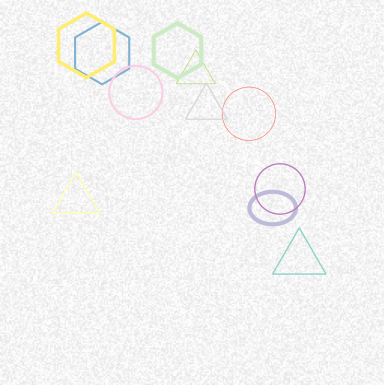[{"shape": "triangle", "thickness": 1, "radius": 0.4, "center": [0.777, 0.328]}, {"shape": "triangle", "thickness": 1, "radius": 0.36, "center": [0.198, 0.481]}, {"shape": "oval", "thickness": 3, "radius": 0.3, "center": [0.708, 0.46]}, {"shape": "circle", "thickness": 0.5, "radius": 0.35, "center": [0.647, 0.704]}, {"shape": "hexagon", "thickness": 1.5, "radius": 0.41, "center": [0.265, 0.862]}, {"shape": "triangle", "thickness": 0.5, "radius": 0.29, "center": [0.509, 0.812]}, {"shape": "circle", "thickness": 1.5, "radius": 0.35, "center": [0.353, 0.76]}, {"shape": "triangle", "thickness": 1, "radius": 0.31, "center": [0.536, 0.722]}, {"shape": "circle", "thickness": 1, "radius": 0.33, "center": [0.727, 0.509]}, {"shape": "hexagon", "thickness": 3, "radius": 0.36, "center": [0.461, 0.869]}, {"shape": "hexagon", "thickness": 2.5, "radius": 0.42, "center": [0.225, 0.882]}]